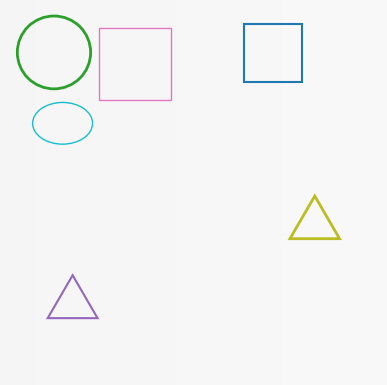[{"shape": "square", "thickness": 1.5, "radius": 0.37, "center": [0.704, 0.862]}, {"shape": "circle", "thickness": 2, "radius": 0.47, "center": [0.139, 0.864]}, {"shape": "triangle", "thickness": 1.5, "radius": 0.37, "center": [0.187, 0.211]}, {"shape": "square", "thickness": 1, "radius": 0.47, "center": [0.348, 0.834]}, {"shape": "triangle", "thickness": 2, "radius": 0.37, "center": [0.812, 0.417]}, {"shape": "oval", "thickness": 1, "radius": 0.39, "center": [0.162, 0.68]}]